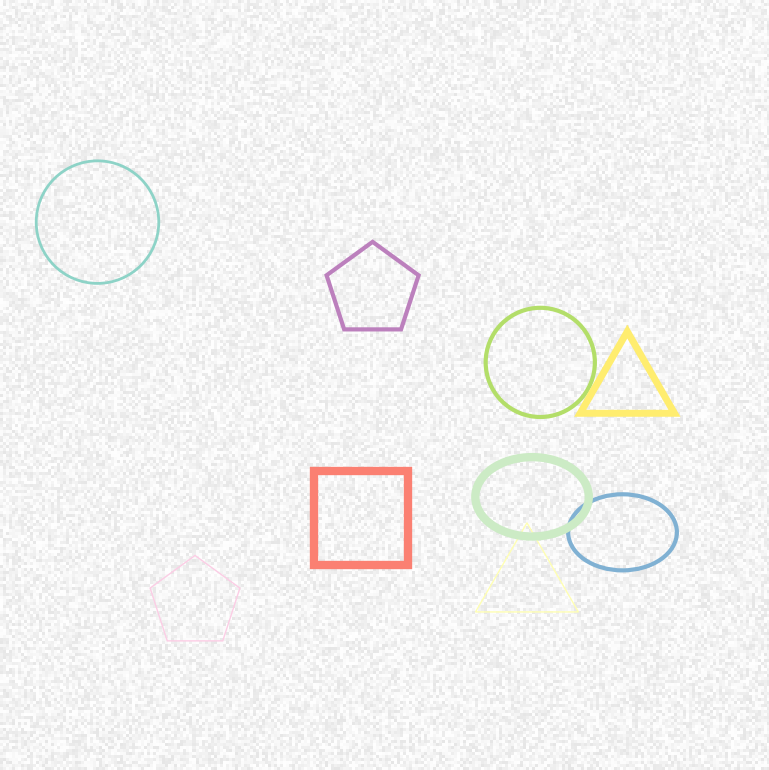[{"shape": "circle", "thickness": 1, "radius": 0.4, "center": [0.127, 0.712]}, {"shape": "triangle", "thickness": 0.5, "radius": 0.39, "center": [0.684, 0.244]}, {"shape": "square", "thickness": 3, "radius": 0.3, "center": [0.469, 0.328]}, {"shape": "oval", "thickness": 1.5, "radius": 0.35, "center": [0.808, 0.309]}, {"shape": "circle", "thickness": 1.5, "radius": 0.35, "center": [0.702, 0.529]}, {"shape": "pentagon", "thickness": 0.5, "radius": 0.31, "center": [0.253, 0.217]}, {"shape": "pentagon", "thickness": 1.5, "radius": 0.31, "center": [0.484, 0.623]}, {"shape": "oval", "thickness": 3, "radius": 0.37, "center": [0.691, 0.355]}, {"shape": "triangle", "thickness": 2.5, "radius": 0.35, "center": [0.815, 0.499]}]